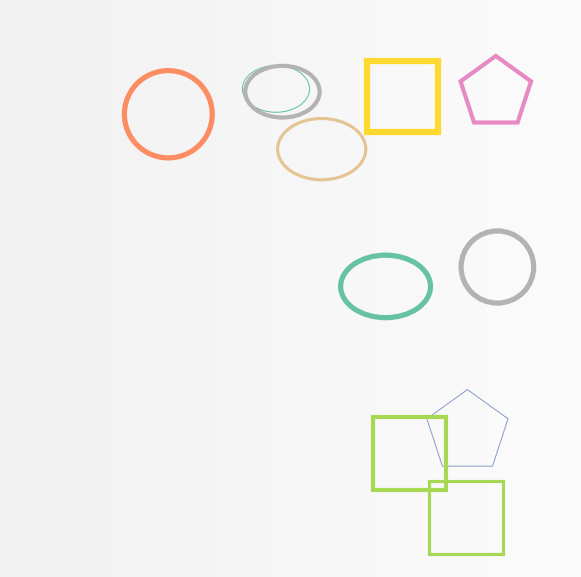[{"shape": "oval", "thickness": 2.5, "radius": 0.39, "center": [0.663, 0.503]}, {"shape": "oval", "thickness": 0.5, "radius": 0.29, "center": [0.475, 0.845]}, {"shape": "circle", "thickness": 2.5, "radius": 0.38, "center": [0.29, 0.801]}, {"shape": "pentagon", "thickness": 0.5, "radius": 0.37, "center": [0.804, 0.251]}, {"shape": "pentagon", "thickness": 2, "radius": 0.32, "center": [0.853, 0.839]}, {"shape": "square", "thickness": 2, "radius": 0.32, "center": [0.705, 0.213]}, {"shape": "square", "thickness": 1.5, "radius": 0.32, "center": [0.802, 0.103]}, {"shape": "square", "thickness": 3, "radius": 0.31, "center": [0.693, 0.833]}, {"shape": "oval", "thickness": 1.5, "radius": 0.38, "center": [0.553, 0.741]}, {"shape": "circle", "thickness": 2.5, "radius": 0.31, "center": [0.856, 0.537]}, {"shape": "oval", "thickness": 2, "radius": 0.32, "center": [0.486, 0.84]}]